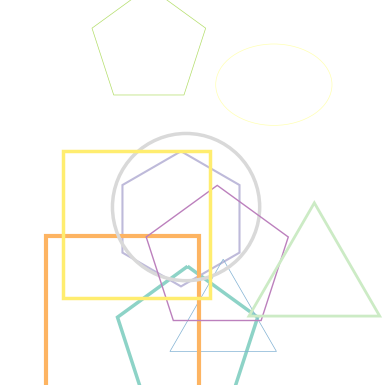[{"shape": "pentagon", "thickness": 2.5, "radius": 0.96, "center": [0.487, 0.117]}, {"shape": "oval", "thickness": 0.5, "radius": 0.76, "center": [0.711, 0.78]}, {"shape": "hexagon", "thickness": 1.5, "radius": 0.88, "center": [0.47, 0.432]}, {"shape": "triangle", "thickness": 0.5, "radius": 0.8, "center": [0.58, 0.167]}, {"shape": "square", "thickness": 3, "radius": 0.99, "center": [0.319, 0.189]}, {"shape": "pentagon", "thickness": 0.5, "radius": 0.78, "center": [0.387, 0.879]}, {"shape": "circle", "thickness": 2.5, "radius": 0.96, "center": [0.483, 0.462]}, {"shape": "pentagon", "thickness": 1, "radius": 0.97, "center": [0.564, 0.324]}, {"shape": "triangle", "thickness": 2, "radius": 0.98, "center": [0.816, 0.277]}, {"shape": "square", "thickness": 2.5, "radius": 0.95, "center": [0.354, 0.417]}]